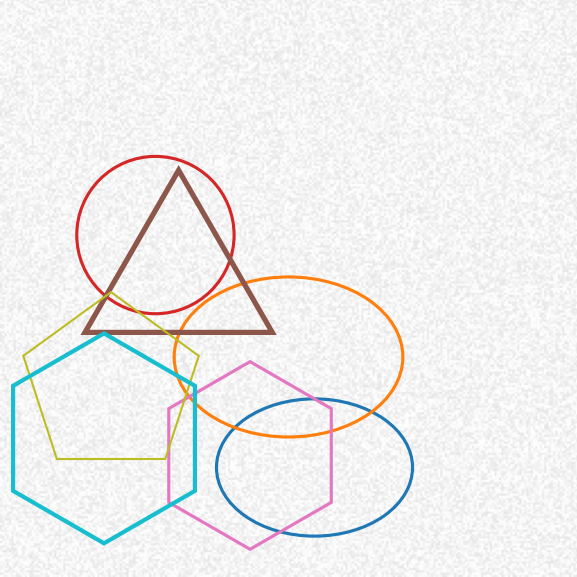[{"shape": "oval", "thickness": 1.5, "radius": 0.85, "center": [0.545, 0.19]}, {"shape": "oval", "thickness": 1.5, "radius": 0.99, "center": [0.5, 0.381]}, {"shape": "circle", "thickness": 1.5, "radius": 0.68, "center": [0.269, 0.592]}, {"shape": "triangle", "thickness": 2.5, "radius": 0.94, "center": [0.309, 0.517]}, {"shape": "hexagon", "thickness": 1.5, "radius": 0.81, "center": [0.433, 0.21]}, {"shape": "pentagon", "thickness": 1, "radius": 0.8, "center": [0.192, 0.334]}, {"shape": "hexagon", "thickness": 2, "radius": 0.91, "center": [0.18, 0.24]}]